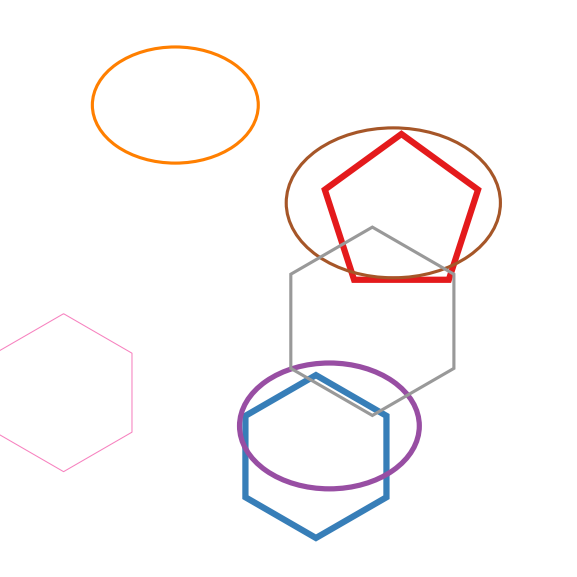[{"shape": "pentagon", "thickness": 3, "radius": 0.7, "center": [0.695, 0.628]}, {"shape": "hexagon", "thickness": 3, "radius": 0.7, "center": [0.547, 0.209]}, {"shape": "oval", "thickness": 2.5, "radius": 0.78, "center": [0.57, 0.262]}, {"shape": "oval", "thickness": 1.5, "radius": 0.72, "center": [0.304, 0.817]}, {"shape": "oval", "thickness": 1.5, "radius": 0.93, "center": [0.681, 0.648]}, {"shape": "hexagon", "thickness": 0.5, "radius": 0.68, "center": [0.11, 0.319]}, {"shape": "hexagon", "thickness": 1.5, "radius": 0.82, "center": [0.645, 0.443]}]